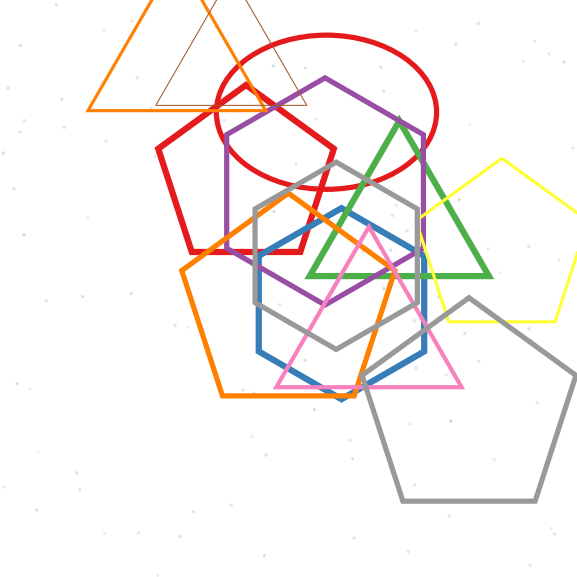[{"shape": "pentagon", "thickness": 3, "radius": 0.8, "center": [0.426, 0.692]}, {"shape": "oval", "thickness": 2.5, "radius": 0.95, "center": [0.565, 0.805]}, {"shape": "hexagon", "thickness": 3, "radius": 0.83, "center": [0.591, 0.473]}, {"shape": "triangle", "thickness": 3, "radius": 0.9, "center": [0.691, 0.611]}, {"shape": "hexagon", "thickness": 2.5, "radius": 0.98, "center": [0.563, 0.668]}, {"shape": "pentagon", "thickness": 2.5, "radius": 0.97, "center": [0.499, 0.471]}, {"shape": "triangle", "thickness": 1.5, "radius": 0.89, "center": [0.306, 0.896]}, {"shape": "pentagon", "thickness": 1.5, "radius": 0.78, "center": [0.869, 0.569]}, {"shape": "triangle", "thickness": 0.5, "radius": 0.75, "center": [0.4, 0.892]}, {"shape": "triangle", "thickness": 2, "radius": 0.93, "center": [0.639, 0.421]}, {"shape": "hexagon", "thickness": 2.5, "radius": 0.81, "center": [0.582, 0.556]}, {"shape": "pentagon", "thickness": 2.5, "radius": 0.97, "center": [0.812, 0.289]}]